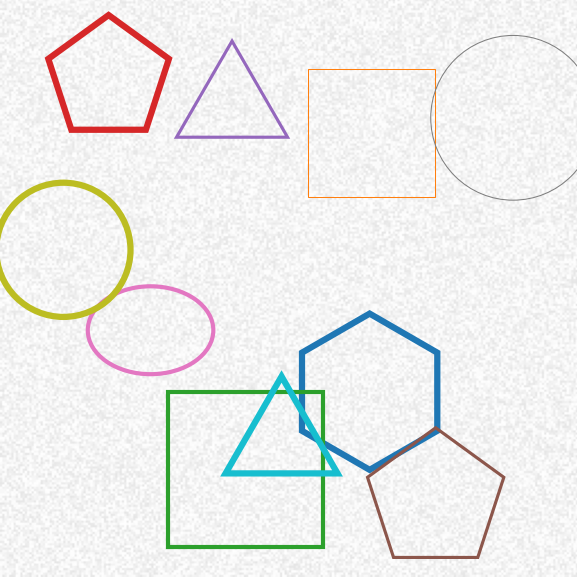[{"shape": "hexagon", "thickness": 3, "radius": 0.68, "center": [0.64, 0.321]}, {"shape": "square", "thickness": 0.5, "radius": 0.55, "center": [0.643, 0.769]}, {"shape": "square", "thickness": 2, "radius": 0.67, "center": [0.426, 0.187]}, {"shape": "pentagon", "thickness": 3, "radius": 0.55, "center": [0.188, 0.863]}, {"shape": "triangle", "thickness": 1.5, "radius": 0.55, "center": [0.402, 0.817]}, {"shape": "pentagon", "thickness": 1.5, "radius": 0.62, "center": [0.754, 0.134]}, {"shape": "oval", "thickness": 2, "radius": 0.54, "center": [0.261, 0.427]}, {"shape": "circle", "thickness": 0.5, "radius": 0.71, "center": [0.889, 0.795]}, {"shape": "circle", "thickness": 3, "radius": 0.58, "center": [0.11, 0.567]}, {"shape": "triangle", "thickness": 3, "radius": 0.56, "center": [0.488, 0.235]}]